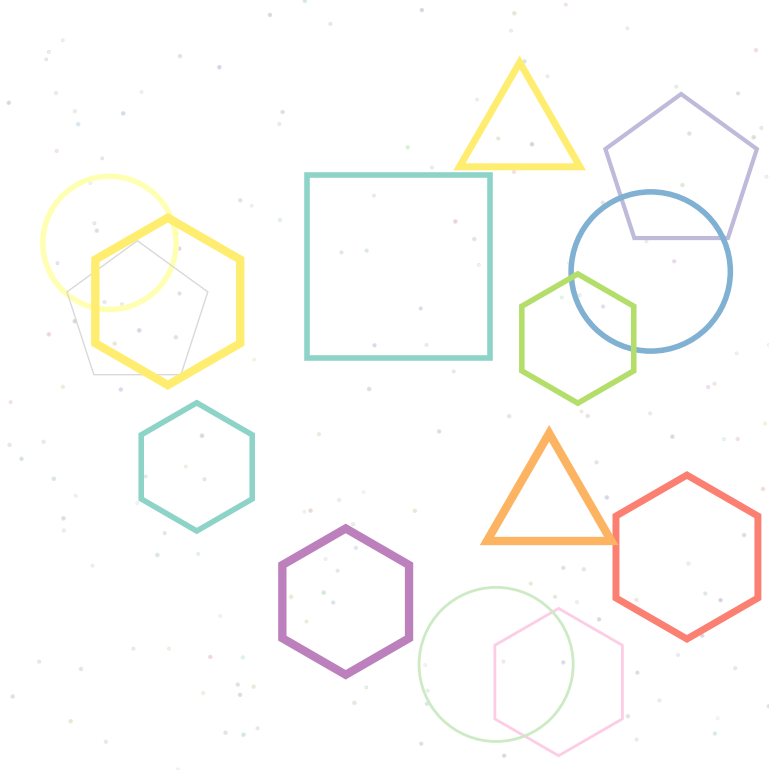[{"shape": "square", "thickness": 2, "radius": 0.59, "center": [0.518, 0.654]}, {"shape": "hexagon", "thickness": 2, "radius": 0.42, "center": [0.256, 0.394]}, {"shape": "circle", "thickness": 2, "radius": 0.43, "center": [0.142, 0.685]}, {"shape": "pentagon", "thickness": 1.5, "radius": 0.52, "center": [0.885, 0.774]}, {"shape": "hexagon", "thickness": 2.5, "radius": 0.53, "center": [0.892, 0.277]}, {"shape": "circle", "thickness": 2, "radius": 0.52, "center": [0.845, 0.647]}, {"shape": "triangle", "thickness": 3, "radius": 0.47, "center": [0.713, 0.344]}, {"shape": "hexagon", "thickness": 2, "radius": 0.42, "center": [0.75, 0.56]}, {"shape": "hexagon", "thickness": 1, "radius": 0.48, "center": [0.725, 0.114]}, {"shape": "pentagon", "thickness": 0.5, "radius": 0.48, "center": [0.178, 0.591]}, {"shape": "hexagon", "thickness": 3, "radius": 0.48, "center": [0.449, 0.219]}, {"shape": "circle", "thickness": 1, "radius": 0.5, "center": [0.644, 0.137]}, {"shape": "triangle", "thickness": 2.5, "radius": 0.45, "center": [0.675, 0.829]}, {"shape": "hexagon", "thickness": 3, "radius": 0.54, "center": [0.218, 0.609]}]